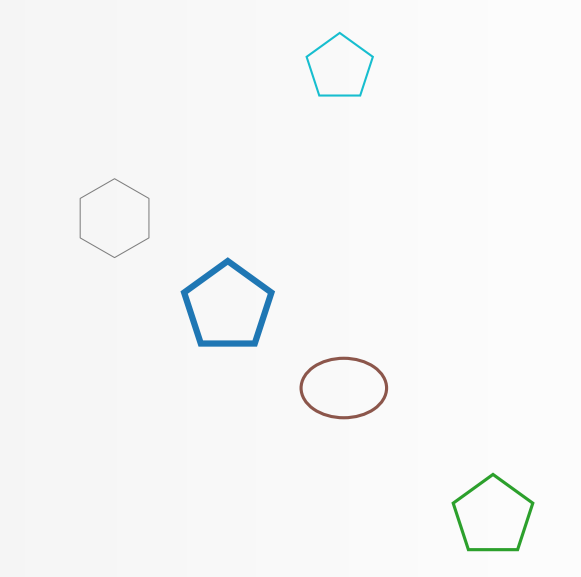[{"shape": "pentagon", "thickness": 3, "radius": 0.39, "center": [0.392, 0.468]}, {"shape": "pentagon", "thickness": 1.5, "radius": 0.36, "center": [0.848, 0.106]}, {"shape": "oval", "thickness": 1.5, "radius": 0.37, "center": [0.592, 0.327]}, {"shape": "hexagon", "thickness": 0.5, "radius": 0.34, "center": [0.197, 0.621]}, {"shape": "pentagon", "thickness": 1, "radius": 0.3, "center": [0.584, 0.882]}]